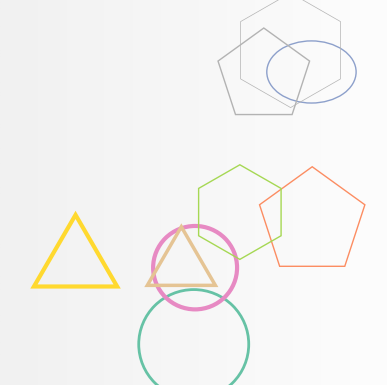[{"shape": "circle", "thickness": 2, "radius": 0.71, "center": [0.5, 0.106]}, {"shape": "pentagon", "thickness": 1, "radius": 0.71, "center": [0.806, 0.424]}, {"shape": "oval", "thickness": 1, "radius": 0.58, "center": [0.804, 0.813]}, {"shape": "circle", "thickness": 3, "radius": 0.54, "center": [0.503, 0.305]}, {"shape": "hexagon", "thickness": 1, "radius": 0.61, "center": [0.619, 0.449]}, {"shape": "triangle", "thickness": 3, "radius": 0.62, "center": [0.195, 0.318]}, {"shape": "triangle", "thickness": 2.5, "radius": 0.51, "center": [0.468, 0.31]}, {"shape": "pentagon", "thickness": 1, "radius": 0.62, "center": [0.681, 0.803]}, {"shape": "hexagon", "thickness": 0.5, "radius": 0.74, "center": [0.75, 0.869]}]